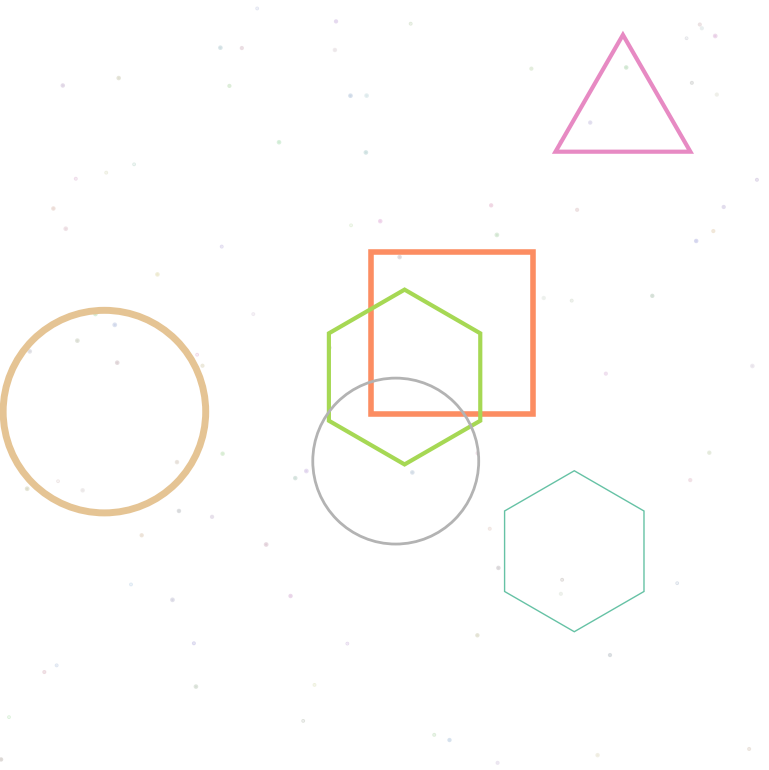[{"shape": "hexagon", "thickness": 0.5, "radius": 0.52, "center": [0.746, 0.284]}, {"shape": "square", "thickness": 2, "radius": 0.53, "center": [0.587, 0.568]}, {"shape": "triangle", "thickness": 1.5, "radius": 0.51, "center": [0.809, 0.854]}, {"shape": "hexagon", "thickness": 1.5, "radius": 0.57, "center": [0.525, 0.51]}, {"shape": "circle", "thickness": 2.5, "radius": 0.66, "center": [0.136, 0.465]}, {"shape": "circle", "thickness": 1, "radius": 0.54, "center": [0.514, 0.401]}]